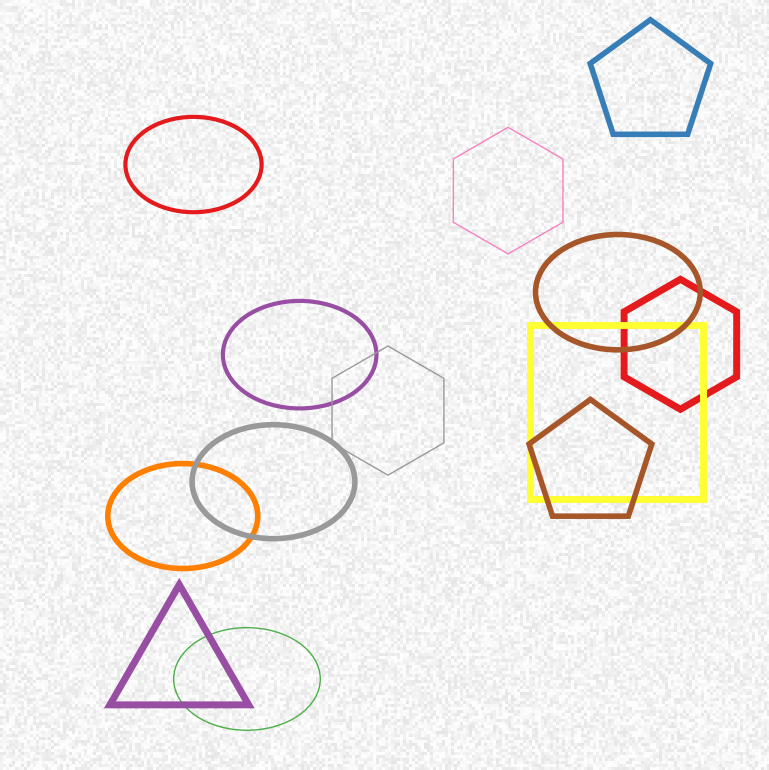[{"shape": "hexagon", "thickness": 2.5, "radius": 0.42, "center": [0.884, 0.553]}, {"shape": "oval", "thickness": 1.5, "radius": 0.44, "center": [0.251, 0.786]}, {"shape": "pentagon", "thickness": 2, "radius": 0.41, "center": [0.845, 0.892]}, {"shape": "oval", "thickness": 0.5, "radius": 0.48, "center": [0.321, 0.118]}, {"shape": "triangle", "thickness": 2.5, "radius": 0.52, "center": [0.233, 0.137]}, {"shape": "oval", "thickness": 1.5, "radius": 0.5, "center": [0.389, 0.539]}, {"shape": "oval", "thickness": 2, "radius": 0.49, "center": [0.237, 0.33]}, {"shape": "square", "thickness": 2.5, "radius": 0.56, "center": [0.8, 0.465]}, {"shape": "oval", "thickness": 2, "radius": 0.53, "center": [0.802, 0.621]}, {"shape": "pentagon", "thickness": 2, "radius": 0.42, "center": [0.767, 0.397]}, {"shape": "hexagon", "thickness": 0.5, "radius": 0.41, "center": [0.66, 0.752]}, {"shape": "oval", "thickness": 2, "radius": 0.53, "center": [0.355, 0.374]}, {"shape": "hexagon", "thickness": 0.5, "radius": 0.42, "center": [0.504, 0.467]}]